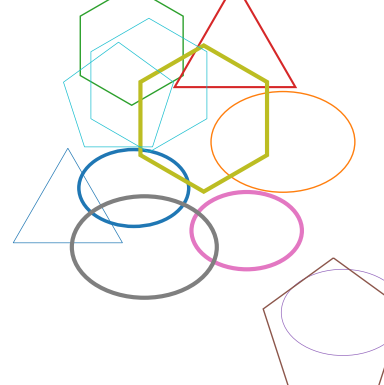[{"shape": "oval", "thickness": 2.5, "radius": 0.71, "center": [0.348, 0.512]}, {"shape": "triangle", "thickness": 0.5, "radius": 0.82, "center": [0.176, 0.451]}, {"shape": "oval", "thickness": 1, "radius": 0.93, "center": [0.735, 0.631]}, {"shape": "hexagon", "thickness": 1, "radius": 0.77, "center": [0.342, 0.881]}, {"shape": "triangle", "thickness": 1.5, "radius": 0.91, "center": [0.61, 0.864]}, {"shape": "oval", "thickness": 0.5, "radius": 0.8, "center": [0.891, 0.189]}, {"shape": "pentagon", "thickness": 1, "radius": 0.96, "center": [0.866, 0.138]}, {"shape": "oval", "thickness": 3, "radius": 0.72, "center": [0.641, 0.401]}, {"shape": "oval", "thickness": 3, "radius": 0.94, "center": [0.375, 0.358]}, {"shape": "hexagon", "thickness": 3, "radius": 0.95, "center": [0.529, 0.692]}, {"shape": "pentagon", "thickness": 0.5, "radius": 0.75, "center": [0.308, 0.74]}, {"shape": "hexagon", "thickness": 0.5, "radius": 0.87, "center": [0.387, 0.779]}]